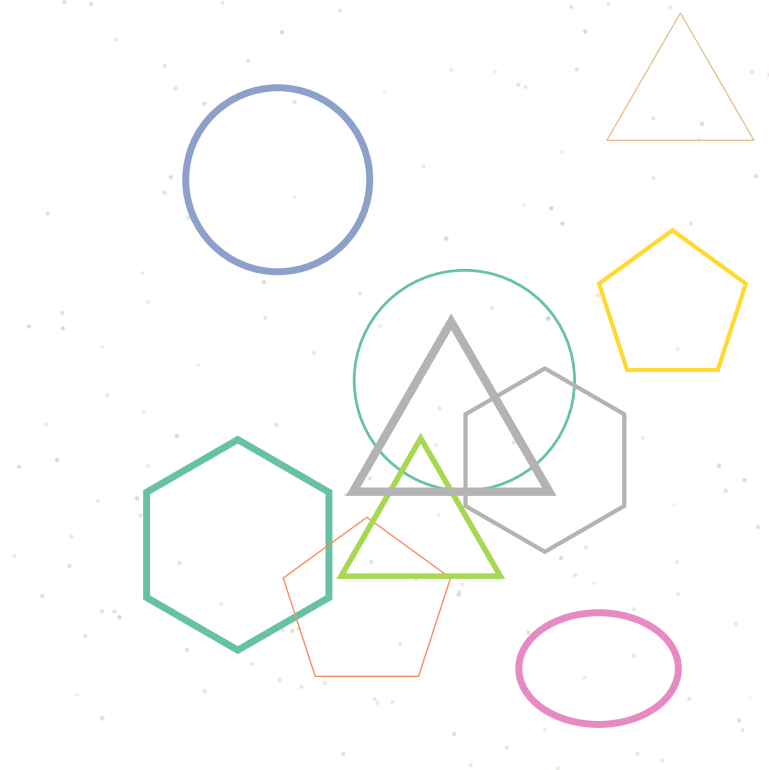[{"shape": "hexagon", "thickness": 2.5, "radius": 0.68, "center": [0.309, 0.292]}, {"shape": "circle", "thickness": 1, "radius": 0.72, "center": [0.603, 0.506]}, {"shape": "pentagon", "thickness": 0.5, "radius": 0.57, "center": [0.476, 0.214]}, {"shape": "circle", "thickness": 2.5, "radius": 0.6, "center": [0.361, 0.767]}, {"shape": "oval", "thickness": 2.5, "radius": 0.52, "center": [0.777, 0.132]}, {"shape": "triangle", "thickness": 2, "radius": 0.6, "center": [0.546, 0.311]}, {"shape": "pentagon", "thickness": 1.5, "radius": 0.5, "center": [0.873, 0.601]}, {"shape": "triangle", "thickness": 0.5, "radius": 0.55, "center": [0.884, 0.873]}, {"shape": "hexagon", "thickness": 1.5, "radius": 0.6, "center": [0.708, 0.402]}, {"shape": "triangle", "thickness": 3, "radius": 0.74, "center": [0.586, 0.435]}]